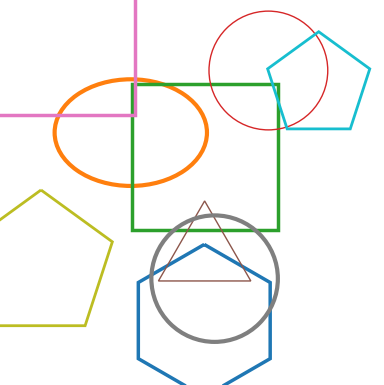[{"shape": "hexagon", "thickness": 2.5, "radius": 0.99, "center": [0.531, 0.167]}, {"shape": "oval", "thickness": 3, "radius": 0.99, "center": [0.34, 0.656]}, {"shape": "square", "thickness": 2.5, "radius": 0.95, "center": [0.533, 0.592]}, {"shape": "circle", "thickness": 1, "radius": 0.77, "center": [0.697, 0.817]}, {"shape": "triangle", "thickness": 1, "radius": 0.69, "center": [0.531, 0.339]}, {"shape": "square", "thickness": 2.5, "radius": 0.97, "center": [0.156, 0.895]}, {"shape": "circle", "thickness": 3, "radius": 0.82, "center": [0.557, 0.276]}, {"shape": "pentagon", "thickness": 2, "radius": 0.97, "center": [0.107, 0.312]}, {"shape": "pentagon", "thickness": 2, "radius": 0.7, "center": [0.828, 0.778]}]